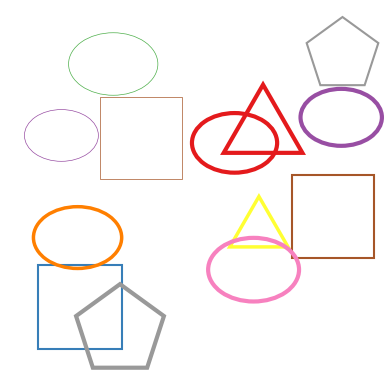[{"shape": "oval", "thickness": 3, "radius": 0.55, "center": [0.609, 0.629]}, {"shape": "triangle", "thickness": 3, "radius": 0.59, "center": [0.683, 0.662]}, {"shape": "square", "thickness": 1.5, "radius": 0.54, "center": [0.207, 0.202]}, {"shape": "oval", "thickness": 0.5, "radius": 0.58, "center": [0.294, 0.834]}, {"shape": "oval", "thickness": 3, "radius": 0.53, "center": [0.886, 0.695]}, {"shape": "oval", "thickness": 0.5, "radius": 0.48, "center": [0.159, 0.648]}, {"shape": "oval", "thickness": 2.5, "radius": 0.57, "center": [0.201, 0.383]}, {"shape": "triangle", "thickness": 2.5, "radius": 0.44, "center": [0.673, 0.402]}, {"shape": "square", "thickness": 0.5, "radius": 0.53, "center": [0.366, 0.642]}, {"shape": "square", "thickness": 1.5, "radius": 0.53, "center": [0.866, 0.438]}, {"shape": "oval", "thickness": 3, "radius": 0.59, "center": [0.659, 0.3]}, {"shape": "pentagon", "thickness": 3, "radius": 0.6, "center": [0.312, 0.142]}, {"shape": "pentagon", "thickness": 1.5, "radius": 0.49, "center": [0.89, 0.858]}]